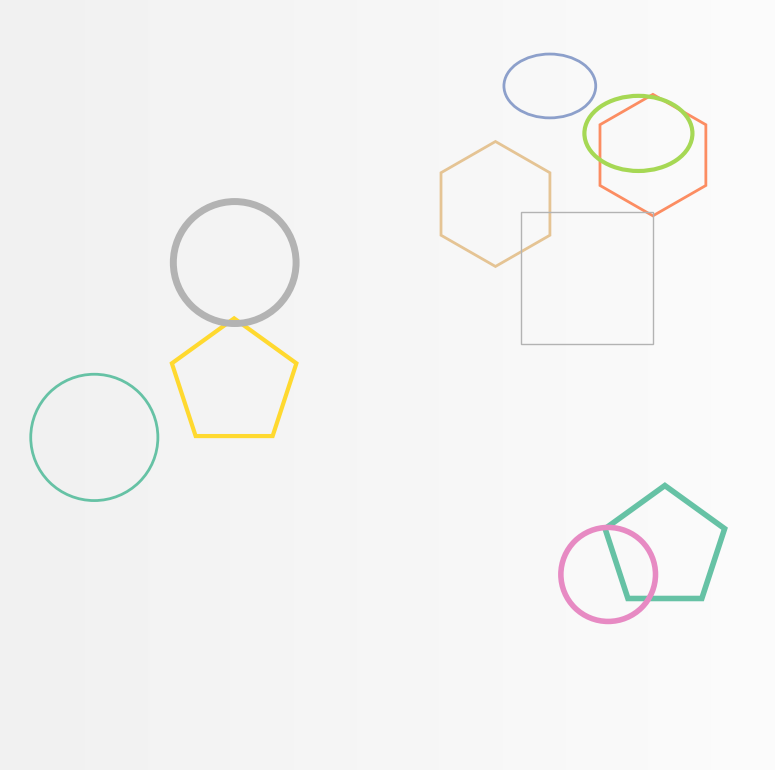[{"shape": "pentagon", "thickness": 2, "radius": 0.41, "center": [0.858, 0.288]}, {"shape": "circle", "thickness": 1, "radius": 0.41, "center": [0.122, 0.432]}, {"shape": "hexagon", "thickness": 1, "radius": 0.39, "center": [0.842, 0.799]}, {"shape": "oval", "thickness": 1, "radius": 0.3, "center": [0.709, 0.888]}, {"shape": "circle", "thickness": 2, "radius": 0.31, "center": [0.785, 0.254]}, {"shape": "oval", "thickness": 1.5, "radius": 0.35, "center": [0.824, 0.827]}, {"shape": "pentagon", "thickness": 1.5, "radius": 0.42, "center": [0.302, 0.502]}, {"shape": "hexagon", "thickness": 1, "radius": 0.41, "center": [0.639, 0.735]}, {"shape": "square", "thickness": 0.5, "radius": 0.43, "center": [0.757, 0.639]}, {"shape": "circle", "thickness": 2.5, "radius": 0.4, "center": [0.303, 0.659]}]